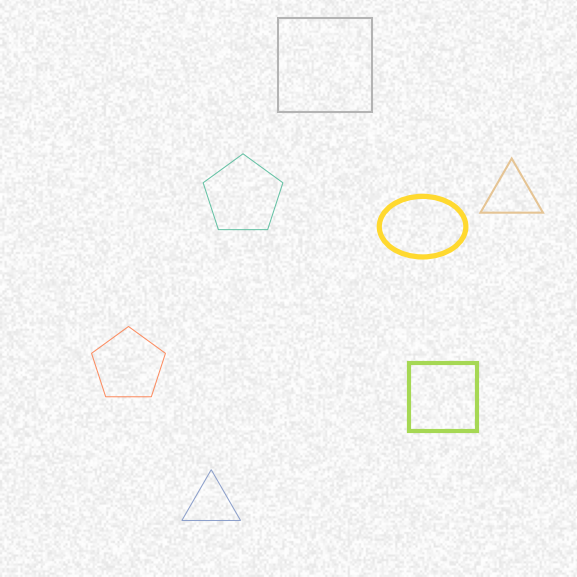[{"shape": "pentagon", "thickness": 0.5, "radius": 0.36, "center": [0.421, 0.66]}, {"shape": "pentagon", "thickness": 0.5, "radius": 0.34, "center": [0.223, 0.367]}, {"shape": "triangle", "thickness": 0.5, "radius": 0.29, "center": [0.366, 0.127]}, {"shape": "square", "thickness": 2, "radius": 0.29, "center": [0.768, 0.311]}, {"shape": "oval", "thickness": 2.5, "radius": 0.37, "center": [0.732, 0.607]}, {"shape": "triangle", "thickness": 1, "radius": 0.31, "center": [0.886, 0.662]}, {"shape": "square", "thickness": 1, "radius": 0.41, "center": [0.563, 0.886]}]